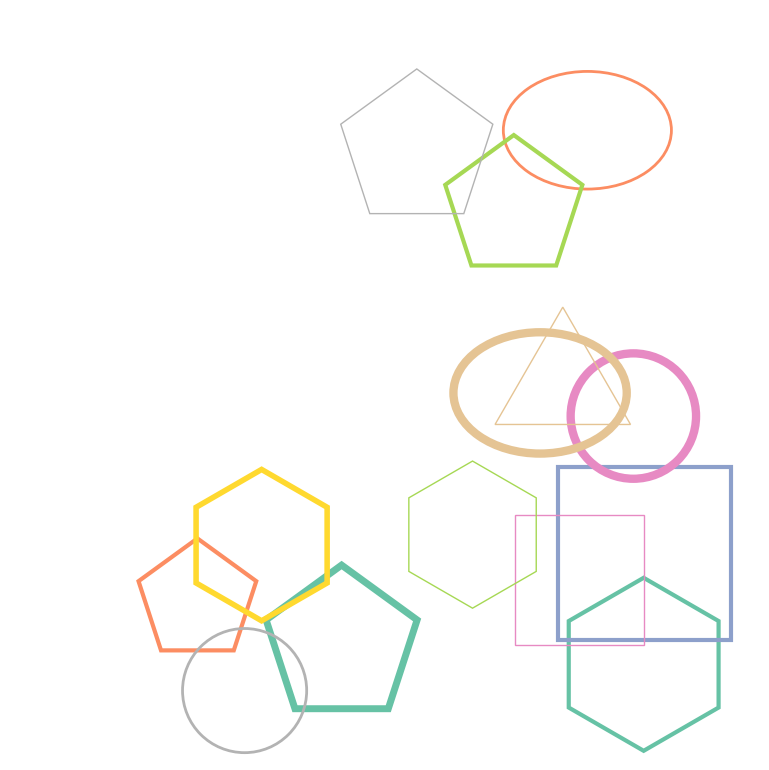[{"shape": "hexagon", "thickness": 1.5, "radius": 0.56, "center": [0.836, 0.137]}, {"shape": "pentagon", "thickness": 2.5, "radius": 0.52, "center": [0.444, 0.163]}, {"shape": "pentagon", "thickness": 1.5, "radius": 0.4, "center": [0.256, 0.22]}, {"shape": "oval", "thickness": 1, "radius": 0.55, "center": [0.763, 0.831]}, {"shape": "square", "thickness": 1.5, "radius": 0.56, "center": [0.837, 0.281]}, {"shape": "square", "thickness": 0.5, "radius": 0.42, "center": [0.753, 0.247]}, {"shape": "circle", "thickness": 3, "radius": 0.41, "center": [0.823, 0.46]}, {"shape": "hexagon", "thickness": 0.5, "radius": 0.48, "center": [0.614, 0.306]}, {"shape": "pentagon", "thickness": 1.5, "radius": 0.47, "center": [0.667, 0.731]}, {"shape": "hexagon", "thickness": 2, "radius": 0.49, "center": [0.34, 0.292]}, {"shape": "triangle", "thickness": 0.5, "radius": 0.51, "center": [0.731, 0.5]}, {"shape": "oval", "thickness": 3, "radius": 0.56, "center": [0.701, 0.49]}, {"shape": "circle", "thickness": 1, "radius": 0.4, "center": [0.318, 0.103]}, {"shape": "pentagon", "thickness": 0.5, "radius": 0.52, "center": [0.541, 0.807]}]